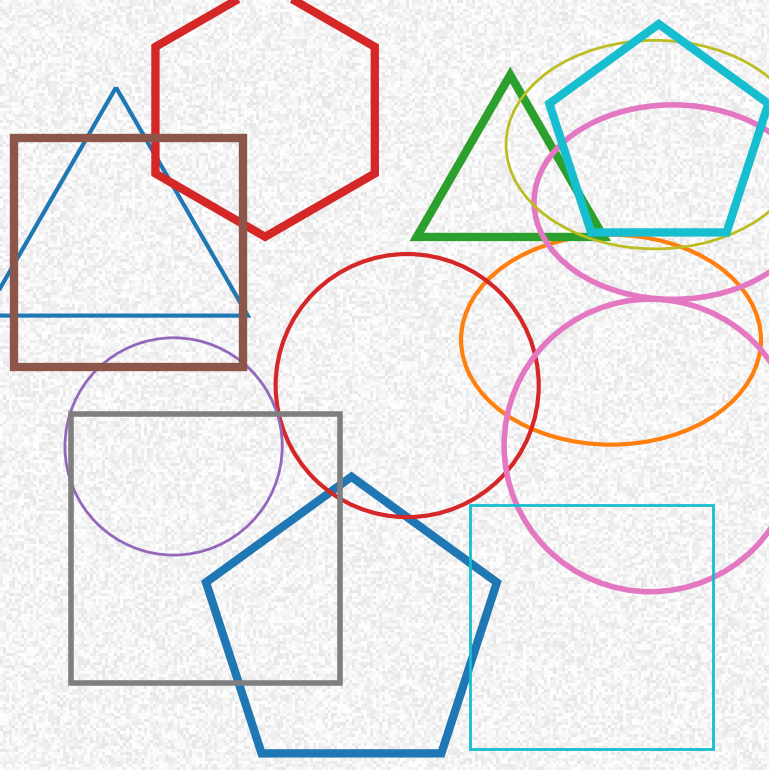[{"shape": "pentagon", "thickness": 3, "radius": 0.99, "center": [0.456, 0.182]}, {"shape": "triangle", "thickness": 1.5, "radius": 0.99, "center": [0.151, 0.689]}, {"shape": "oval", "thickness": 1.5, "radius": 0.97, "center": [0.794, 0.559]}, {"shape": "triangle", "thickness": 3, "radius": 0.7, "center": [0.663, 0.762]}, {"shape": "circle", "thickness": 1.5, "radius": 0.85, "center": [0.529, 0.499]}, {"shape": "hexagon", "thickness": 3, "radius": 0.82, "center": [0.344, 0.857]}, {"shape": "circle", "thickness": 1, "radius": 0.71, "center": [0.225, 0.42]}, {"shape": "square", "thickness": 3, "radius": 0.74, "center": [0.166, 0.672]}, {"shape": "oval", "thickness": 2, "radius": 0.9, "center": [0.874, 0.738]}, {"shape": "circle", "thickness": 2, "radius": 0.95, "center": [0.845, 0.422]}, {"shape": "square", "thickness": 2, "radius": 0.87, "center": [0.267, 0.288]}, {"shape": "oval", "thickness": 1, "radius": 0.97, "center": [0.851, 0.812]}, {"shape": "square", "thickness": 1, "radius": 0.79, "center": [0.768, 0.186]}, {"shape": "pentagon", "thickness": 3, "radius": 0.75, "center": [0.856, 0.819]}]